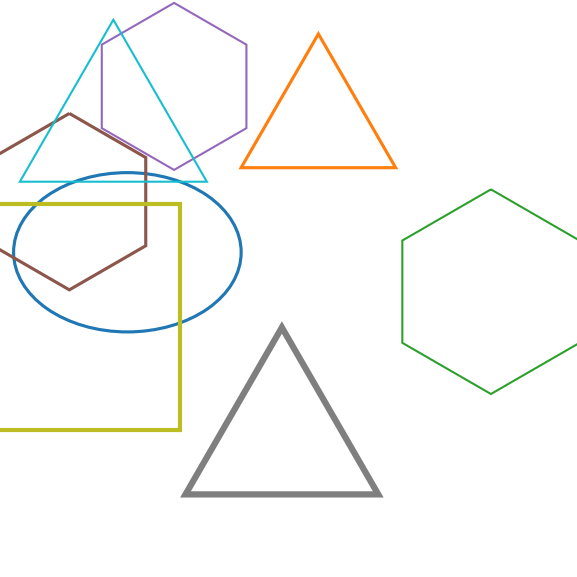[{"shape": "oval", "thickness": 1.5, "radius": 0.99, "center": [0.221, 0.562]}, {"shape": "triangle", "thickness": 1.5, "radius": 0.77, "center": [0.551, 0.786]}, {"shape": "hexagon", "thickness": 1, "radius": 0.89, "center": [0.85, 0.494]}, {"shape": "hexagon", "thickness": 1, "radius": 0.72, "center": [0.301, 0.85]}, {"shape": "hexagon", "thickness": 1.5, "radius": 0.76, "center": [0.12, 0.65]}, {"shape": "triangle", "thickness": 3, "radius": 0.96, "center": [0.488, 0.239]}, {"shape": "square", "thickness": 2, "radius": 0.98, "center": [0.116, 0.45]}, {"shape": "triangle", "thickness": 1, "radius": 0.93, "center": [0.196, 0.778]}]